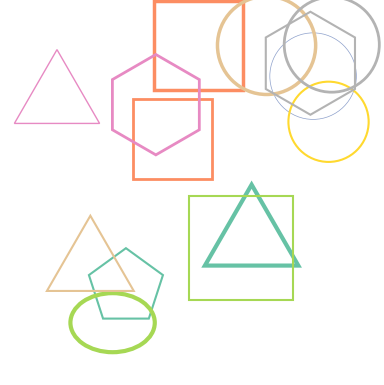[{"shape": "triangle", "thickness": 3, "radius": 0.7, "center": [0.654, 0.38]}, {"shape": "pentagon", "thickness": 1.5, "radius": 0.51, "center": [0.327, 0.254]}, {"shape": "square", "thickness": 2.5, "radius": 0.58, "center": [0.515, 0.882]}, {"shape": "square", "thickness": 2, "radius": 0.52, "center": [0.448, 0.639]}, {"shape": "circle", "thickness": 0.5, "radius": 0.56, "center": [0.813, 0.802]}, {"shape": "hexagon", "thickness": 2, "radius": 0.65, "center": [0.405, 0.728]}, {"shape": "triangle", "thickness": 1, "radius": 0.64, "center": [0.148, 0.743]}, {"shape": "square", "thickness": 1.5, "radius": 0.68, "center": [0.625, 0.355]}, {"shape": "oval", "thickness": 3, "radius": 0.55, "center": [0.292, 0.162]}, {"shape": "circle", "thickness": 1.5, "radius": 0.52, "center": [0.853, 0.684]}, {"shape": "circle", "thickness": 2.5, "radius": 0.64, "center": [0.692, 0.882]}, {"shape": "triangle", "thickness": 1.5, "radius": 0.65, "center": [0.235, 0.309]}, {"shape": "circle", "thickness": 2, "radius": 0.62, "center": [0.862, 0.884]}, {"shape": "hexagon", "thickness": 1.5, "radius": 0.67, "center": [0.806, 0.836]}]